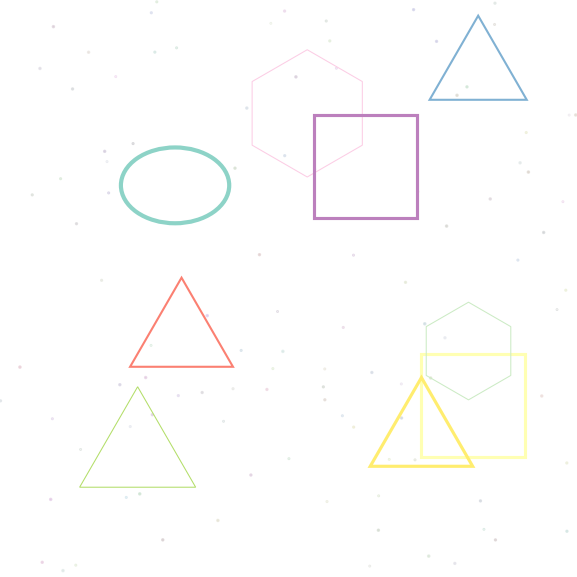[{"shape": "oval", "thickness": 2, "radius": 0.47, "center": [0.303, 0.678]}, {"shape": "square", "thickness": 1.5, "radius": 0.45, "center": [0.819, 0.297]}, {"shape": "triangle", "thickness": 1, "radius": 0.51, "center": [0.314, 0.415]}, {"shape": "triangle", "thickness": 1, "radius": 0.49, "center": [0.828, 0.875]}, {"shape": "triangle", "thickness": 0.5, "radius": 0.58, "center": [0.238, 0.213]}, {"shape": "hexagon", "thickness": 0.5, "radius": 0.55, "center": [0.532, 0.803]}, {"shape": "square", "thickness": 1.5, "radius": 0.45, "center": [0.633, 0.711]}, {"shape": "hexagon", "thickness": 0.5, "radius": 0.42, "center": [0.811, 0.391]}, {"shape": "triangle", "thickness": 1.5, "radius": 0.51, "center": [0.73, 0.243]}]